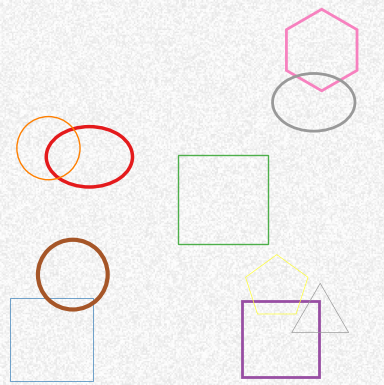[{"shape": "oval", "thickness": 2.5, "radius": 0.56, "center": [0.232, 0.593]}, {"shape": "square", "thickness": 0.5, "radius": 0.54, "center": [0.135, 0.117]}, {"shape": "square", "thickness": 1, "radius": 0.58, "center": [0.579, 0.481]}, {"shape": "square", "thickness": 2, "radius": 0.5, "center": [0.728, 0.12]}, {"shape": "circle", "thickness": 1, "radius": 0.41, "center": [0.126, 0.615]}, {"shape": "pentagon", "thickness": 0.5, "radius": 0.43, "center": [0.719, 0.253]}, {"shape": "circle", "thickness": 3, "radius": 0.45, "center": [0.189, 0.287]}, {"shape": "hexagon", "thickness": 2, "radius": 0.53, "center": [0.836, 0.87]}, {"shape": "oval", "thickness": 2, "radius": 0.54, "center": [0.815, 0.734]}, {"shape": "triangle", "thickness": 0.5, "radius": 0.43, "center": [0.832, 0.179]}]